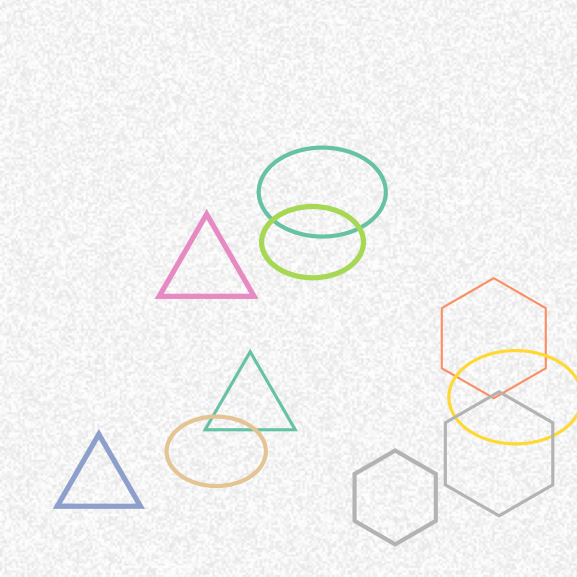[{"shape": "triangle", "thickness": 1.5, "radius": 0.45, "center": [0.433, 0.3]}, {"shape": "oval", "thickness": 2, "radius": 0.55, "center": [0.558, 0.667]}, {"shape": "hexagon", "thickness": 1, "radius": 0.52, "center": [0.855, 0.414]}, {"shape": "triangle", "thickness": 2.5, "radius": 0.42, "center": [0.171, 0.164]}, {"shape": "triangle", "thickness": 2.5, "radius": 0.47, "center": [0.358, 0.533]}, {"shape": "oval", "thickness": 2.5, "radius": 0.44, "center": [0.541, 0.58]}, {"shape": "oval", "thickness": 1.5, "radius": 0.58, "center": [0.893, 0.311]}, {"shape": "oval", "thickness": 2, "radius": 0.43, "center": [0.374, 0.218]}, {"shape": "hexagon", "thickness": 1.5, "radius": 0.54, "center": [0.864, 0.213]}, {"shape": "hexagon", "thickness": 2, "radius": 0.41, "center": [0.684, 0.138]}]